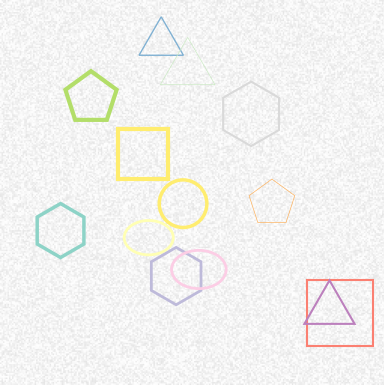[{"shape": "hexagon", "thickness": 2.5, "radius": 0.35, "center": [0.157, 0.401]}, {"shape": "oval", "thickness": 2, "radius": 0.32, "center": [0.386, 0.383]}, {"shape": "hexagon", "thickness": 2, "radius": 0.37, "center": [0.458, 0.283]}, {"shape": "square", "thickness": 1.5, "radius": 0.43, "center": [0.882, 0.187]}, {"shape": "triangle", "thickness": 1, "radius": 0.33, "center": [0.419, 0.89]}, {"shape": "pentagon", "thickness": 0.5, "radius": 0.31, "center": [0.706, 0.473]}, {"shape": "pentagon", "thickness": 3, "radius": 0.35, "center": [0.236, 0.745]}, {"shape": "oval", "thickness": 2, "radius": 0.35, "center": [0.517, 0.3]}, {"shape": "hexagon", "thickness": 1.5, "radius": 0.42, "center": [0.652, 0.704]}, {"shape": "triangle", "thickness": 1.5, "radius": 0.38, "center": [0.856, 0.196]}, {"shape": "triangle", "thickness": 0.5, "radius": 0.41, "center": [0.488, 0.821]}, {"shape": "square", "thickness": 3, "radius": 0.33, "center": [0.371, 0.599]}, {"shape": "circle", "thickness": 2.5, "radius": 0.31, "center": [0.475, 0.471]}]